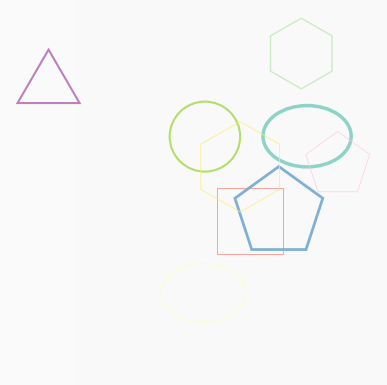[{"shape": "oval", "thickness": 2.5, "radius": 0.57, "center": [0.792, 0.646]}, {"shape": "oval", "thickness": 0.5, "radius": 0.55, "center": [0.525, 0.24]}, {"shape": "square", "thickness": 0.5, "radius": 0.43, "center": [0.645, 0.427]}, {"shape": "pentagon", "thickness": 2, "radius": 0.6, "center": [0.72, 0.448]}, {"shape": "circle", "thickness": 1.5, "radius": 0.45, "center": [0.529, 0.645]}, {"shape": "pentagon", "thickness": 0.5, "radius": 0.43, "center": [0.872, 0.572]}, {"shape": "triangle", "thickness": 1.5, "radius": 0.46, "center": [0.125, 0.779]}, {"shape": "hexagon", "thickness": 1, "radius": 0.46, "center": [0.777, 0.861]}, {"shape": "hexagon", "thickness": 0.5, "radius": 0.59, "center": [0.62, 0.567]}]